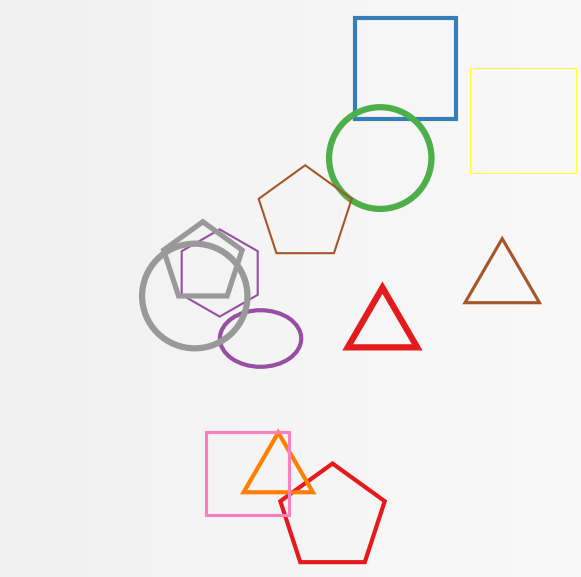[{"shape": "triangle", "thickness": 3, "radius": 0.34, "center": [0.658, 0.432]}, {"shape": "pentagon", "thickness": 2, "radius": 0.47, "center": [0.572, 0.102]}, {"shape": "square", "thickness": 2, "radius": 0.44, "center": [0.698, 0.881]}, {"shape": "circle", "thickness": 3, "radius": 0.44, "center": [0.654, 0.725]}, {"shape": "oval", "thickness": 2, "radius": 0.35, "center": [0.448, 0.413]}, {"shape": "hexagon", "thickness": 1, "radius": 0.38, "center": [0.378, 0.526]}, {"shape": "triangle", "thickness": 2, "radius": 0.34, "center": [0.479, 0.181]}, {"shape": "square", "thickness": 0.5, "radius": 0.46, "center": [0.899, 0.79]}, {"shape": "pentagon", "thickness": 1, "radius": 0.42, "center": [0.525, 0.629]}, {"shape": "triangle", "thickness": 1.5, "radius": 0.37, "center": [0.864, 0.512]}, {"shape": "square", "thickness": 1.5, "radius": 0.36, "center": [0.425, 0.179]}, {"shape": "pentagon", "thickness": 2.5, "radius": 0.36, "center": [0.349, 0.544]}, {"shape": "circle", "thickness": 3, "radius": 0.45, "center": [0.335, 0.487]}]